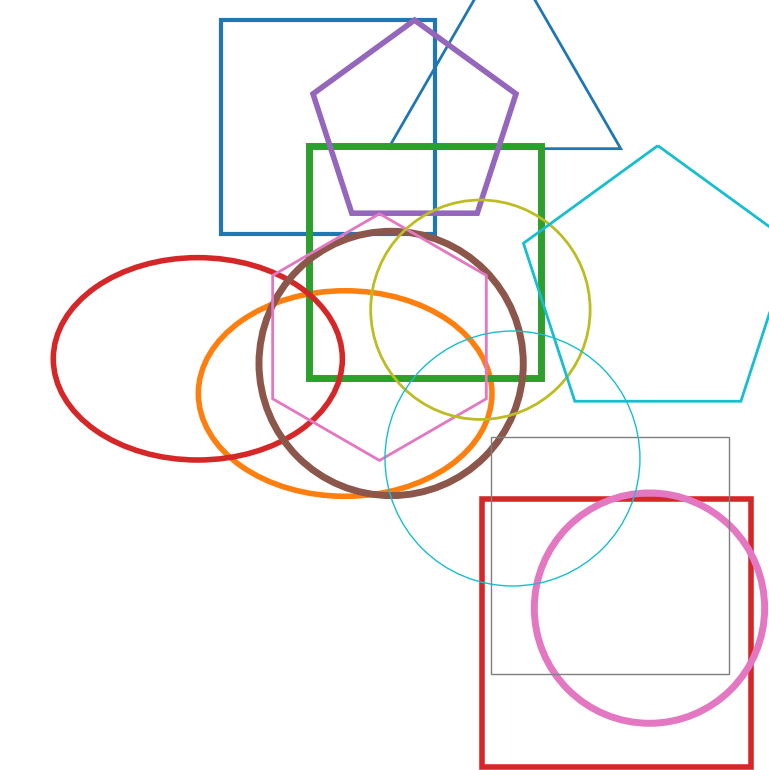[{"shape": "square", "thickness": 1.5, "radius": 0.69, "center": [0.426, 0.835]}, {"shape": "triangle", "thickness": 1, "radius": 0.87, "center": [0.655, 0.894]}, {"shape": "oval", "thickness": 2, "radius": 0.95, "center": [0.448, 0.489]}, {"shape": "square", "thickness": 2.5, "radius": 0.75, "center": [0.552, 0.66]}, {"shape": "square", "thickness": 2, "radius": 0.87, "center": [0.8, 0.178]}, {"shape": "oval", "thickness": 2, "radius": 0.94, "center": [0.257, 0.534]}, {"shape": "pentagon", "thickness": 2, "radius": 0.69, "center": [0.538, 0.835]}, {"shape": "circle", "thickness": 2.5, "radius": 0.86, "center": [0.508, 0.528]}, {"shape": "hexagon", "thickness": 1, "radius": 0.8, "center": [0.493, 0.562]}, {"shape": "circle", "thickness": 2.5, "radius": 0.75, "center": [0.843, 0.21]}, {"shape": "square", "thickness": 0.5, "radius": 0.77, "center": [0.792, 0.279]}, {"shape": "circle", "thickness": 1, "radius": 0.71, "center": [0.624, 0.598]}, {"shape": "circle", "thickness": 0.5, "radius": 0.83, "center": [0.666, 0.405]}, {"shape": "pentagon", "thickness": 1, "radius": 0.92, "center": [0.854, 0.627]}]